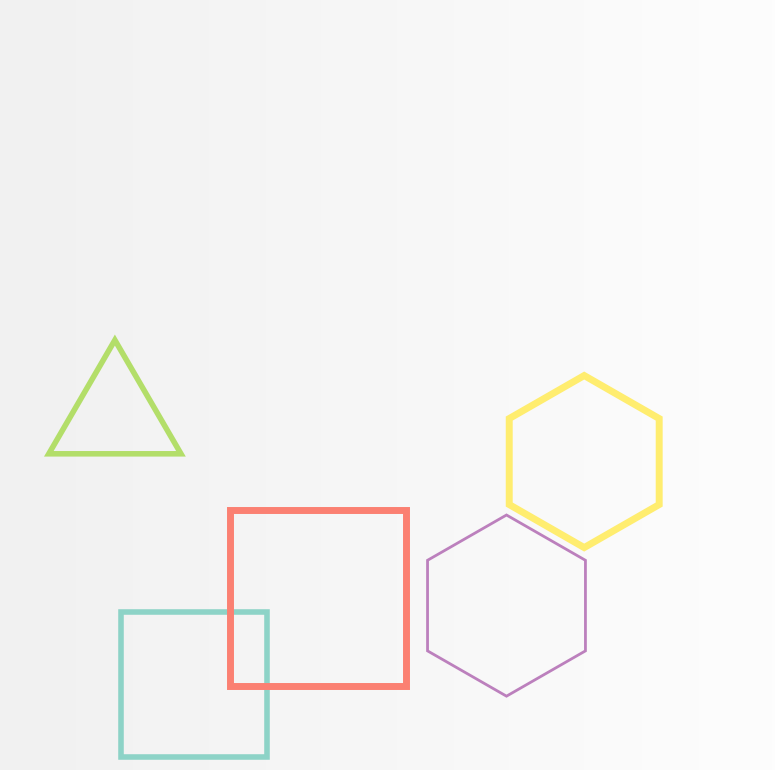[{"shape": "square", "thickness": 2, "radius": 0.47, "center": [0.25, 0.111]}, {"shape": "square", "thickness": 2.5, "radius": 0.57, "center": [0.411, 0.223]}, {"shape": "triangle", "thickness": 2, "radius": 0.49, "center": [0.148, 0.46]}, {"shape": "hexagon", "thickness": 1, "radius": 0.59, "center": [0.654, 0.214]}, {"shape": "hexagon", "thickness": 2.5, "radius": 0.56, "center": [0.754, 0.401]}]